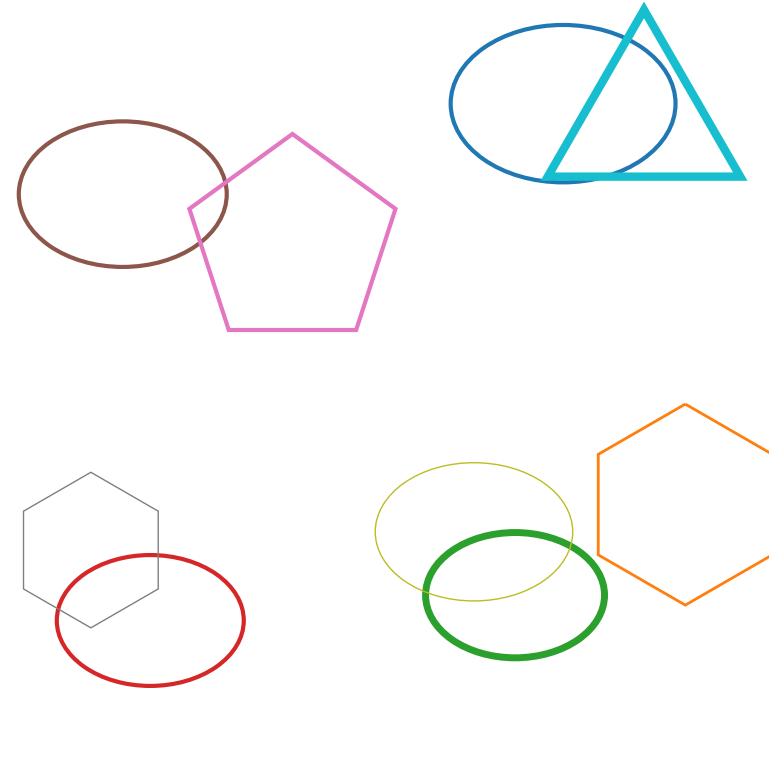[{"shape": "oval", "thickness": 1.5, "radius": 0.73, "center": [0.731, 0.865]}, {"shape": "hexagon", "thickness": 1, "radius": 0.65, "center": [0.89, 0.345]}, {"shape": "oval", "thickness": 2.5, "radius": 0.58, "center": [0.669, 0.227]}, {"shape": "oval", "thickness": 1.5, "radius": 0.61, "center": [0.195, 0.194]}, {"shape": "oval", "thickness": 1.5, "radius": 0.68, "center": [0.159, 0.748]}, {"shape": "pentagon", "thickness": 1.5, "radius": 0.7, "center": [0.38, 0.685]}, {"shape": "hexagon", "thickness": 0.5, "radius": 0.51, "center": [0.118, 0.286]}, {"shape": "oval", "thickness": 0.5, "radius": 0.64, "center": [0.616, 0.309]}, {"shape": "triangle", "thickness": 3, "radius": 0.72, "center": [0.836, 0.843]}]